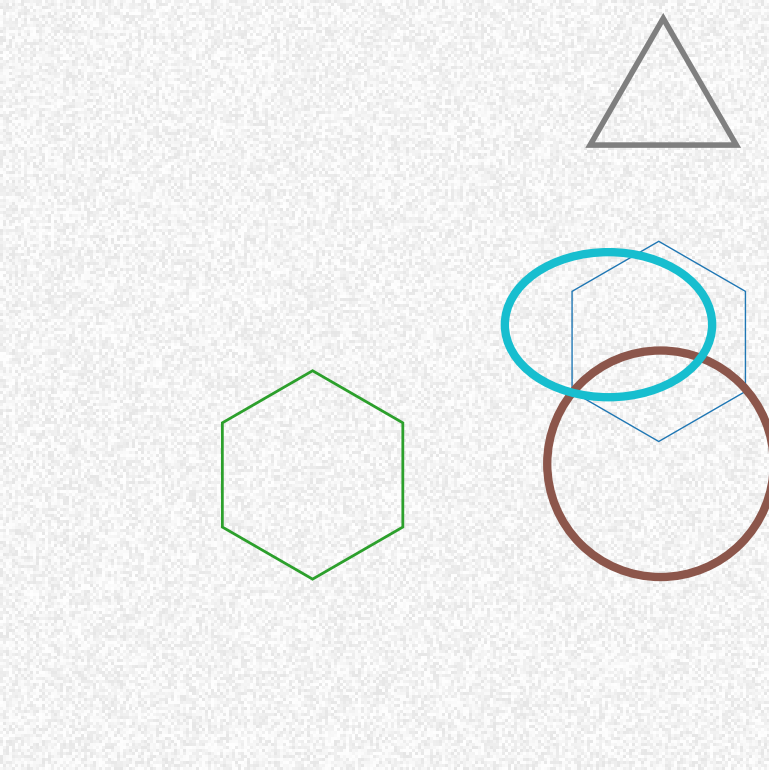[{"shape": "hexagon", "thickness": 0.5, "radius": 0.65, "center": [0.856, 0.557]}, {"shape": "hexagon", "thickness": 1, "radius": 0.68, "center": [0.406, 0.383]}, {"shape": "circle", "thickness": 3, "radius": 0.74, "center": [0.858, 0.398]}, {"shape": "triangle", "thickness": 2, "radius": 0.55, "center": [0.861, 0.866]}, {"shape": "oval", "thickness": 3, "radius": 0.67, "center": [0.79, 0.578]}]